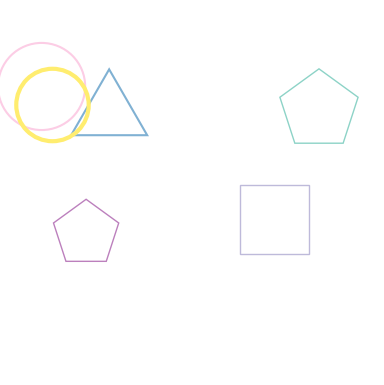[{"shape": "pentagon", "thickness": 1, "radius": 0.53, "center": [0.829, 0.714]}, {"shape": "square", "thickness": 1, "radius": 0.45, "center": [0.713, 0.431]}, {"shape": "triangle", "thickness": 1.5, "radius": 0.57, "center": [0.284, 0.706]}, {"shape": "circle", "thickness": 1.5, "radius": 0.57, "center": [0.108, 0.775]}, {"shape": "pentagon", "thickness": 1, "radius": 0.45, "center": [0.224, 0.393]}, {"shape": "circle", "thickness": 3, "radius": 0.47, "center": [0.136, 0.727]}]